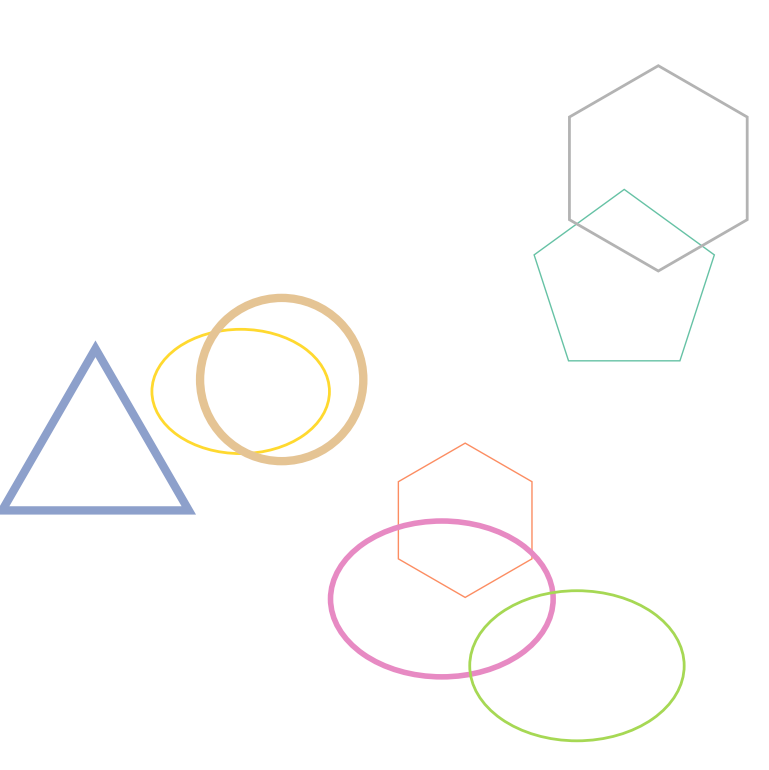[{"shape": "pentagon", "thickness": 0.5, "radius": 0.62, "center": [0.811, 0.631]}, {"shape": "hexagon", "thickness": 0.5, "radius": 0.5, "center": [0.604, 0.324]}, {"shape": "triangle", "thickness": 3, "radius": 0.7, "center": [0.124, 0.407]}, {"shape": "oval", "thickness": 2, "radius": 0.72, "center": [0.574, 0.222]}, {"shape": "oval", "thickness": 1, "radius": 0.7, "center": [0.749, 0.135]}, {"shape": "oval", "thickness": 1, "radius": 0.58, "center": [0.313, 0.492]}, {"shape": "circle", "thickness": 3, "radius": 0.53, "center": [0.366, 0.507]}, {"shape": "hexagon", "thickness": 1, "radius": 0.67, "center": [0.855, 0.781]}]